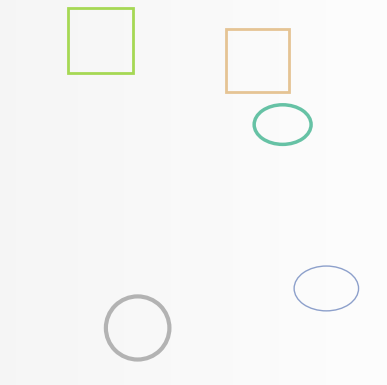[{"shape": "oval", "thickness": 2.5, "radius": 0.37, "center": [0.729, 0.676]}, {"shape": "oval", "thickness": 1, "radius": 0.42, "center": [0.842, 0.251]}, {"shape": "square", "thickness": 2, "radius": 0.42, "center": [0.259, 0.896]}, {"shape": "square", "thickness": 2, "radius": 0.41, "center": [0.664, 0.842]}, {"shape": "circle", "thickness": 3, "radius": 0.41, "center": [0.355, 0.148]}]